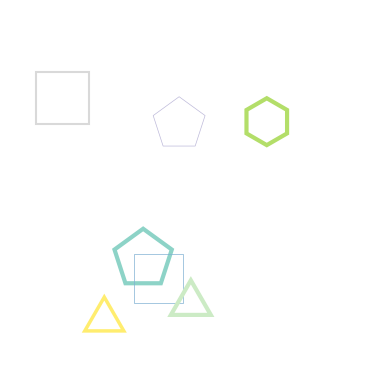[{"shape": "pentagon", "thickness": 3, "radius": 0.39, "center": [0.372, 0.328]}, {"shape": "pentagon", "thickness": 0.5, "radius": 0.35, "center": [0.465, 0.678]}, {"shape": "square", "thickness": 0.5, "radius": 0.32, "center": [0.412, 0.277]}, {"shape": "hexagon", "thickness": 3, "radius": 0.3, "center": [0.693, 0.684]}, {"shape": "square", "thickness": 1.5, "radius": 0.34, "center": [0.162, 0.746]}, {"shape": "triangle", "thickness": 3, "radius": 0.3, "center": [0.496, 0.212]}, {"shape": "triangle", "thickness": 2.5, "radius": 0.29, "center": [0.271, 0.17]}]